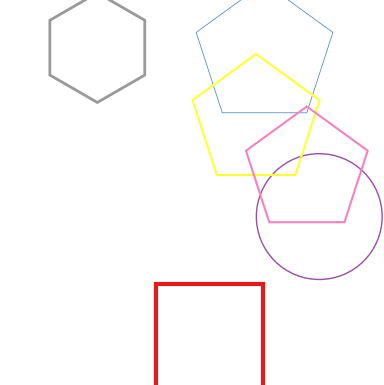[{"shape": "square", "thickness": 3, "radius": 0.69, "center": [0.543, 0.123]}, {"shape": "pentagon", "thickness": 0.5, "radius": 0.93, "center": [0.687, 0.858]}, {"shape": "circle", "thickness": 1, "radius": 0.82, "center": [0.829, 0.437]}, {"shape": "pentagon", "thickness": 1.5, "radius": 0.87, "center": [0.665, 0.686]}, {"shape": "pentagon", "thickness": 1.5, "radius": 0.83, "center": [0.797, 0.557]}, {"shape": "hexagon", "thickness": 2, "radius": 0.71, "center": [0.253, 0.876]}]